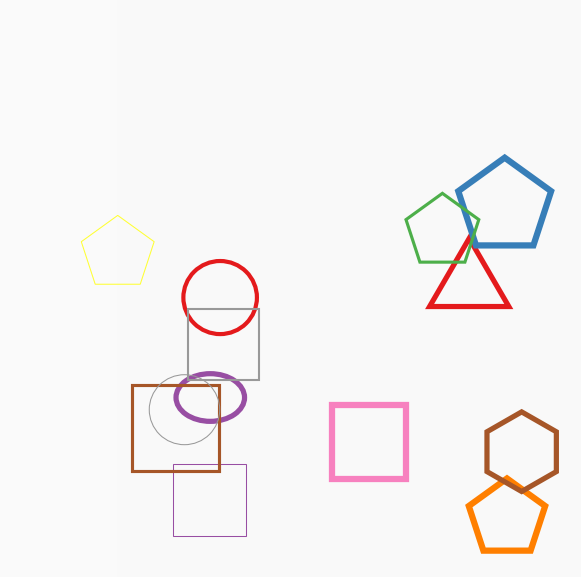[{"shape": "circle", "thickness": 2, "radius": 0.32, "center": [0.379, 0.484]}, {"shape": "triangle", "thickness": 2.5, "radius": 0.39, "center": [0.807, 0.508]}, {"shape": "pentagon", "thickness": 3, "radius": 0.42, "center": [0.868, 0.642]}, {"shape": "pentagon", "thickness": 1.5, "radius": 0.33, "center": [0.761, 0.598]}, {"shape": "square", "thickness": 0.5, "radius": 0.31, "center": [0.36, 0.133]}, {"shape": "oval", "thickness": 2.5, "radius": 0.29, "center": [0.362, 0.311]}, {"shape": "pentagon", "thickness": 3, "radius": 0.35, "center": [0.872, 0.102]}, {"shape": "pentagon", "thickness": 0.5, "radius": 0.33, "center": [0.203, 0.56]}, {"shape": "hexagon", "thickness": 2.5, "radius": 0.34, "center": [0.897, 0.217]}, {"shape": "square", "thickness": 1.5, "radius": 0.37, "center": [0.301, 0.259]}, {"shape": "square", "thickness": 3, "radius": 0.32, "center": [0.635, 0.234]}, {"shape": "circle", "thickness": 0.5, "radius": 0.3, "center": [0.317, 0.29]}, {"shape": "square", "thickness": 1, "radius": 0.31, "center": [0.384, 0.403]}]